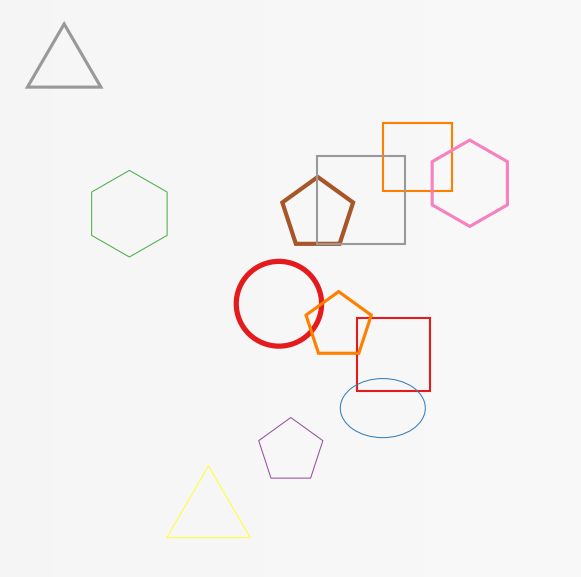[{"shape": "circle", "thickness": 2.5, "radius": 0.37, "center": [0.48, 0.473]}, {"shape": "square", "thickness": 1, "radius": 0.31, "center": [0.677, 0.386]}, {"shape": "oval", "thickness": 0.5, "radius": 0.37, "center": [0.659, 0.292]}, {"shape": "hexagon", "thickness": 0.5, "radius": 0.37, "center": [0.223, 0.629]}, {"shape": "pentagon", "thickness": 0.5, "radius": 0.29, "center": [0.5, 0.218]}, {"shape": "pentagon", "thickness": 1.5, "radius": 0.3, "center": [0.583, 0.435]}, {"shape": "square", "thickness": 1, "radius": 0.3, "center": [0.718, 0.727]}, {"shape": "triangle", "thickness": 0.5, "radius": 0.41, "center": [0.359, 0.109]}, {"shape": "pentagon", "thickness": 2, "radius": 0.32, "center": [0.547, 0.629]}, {"shape": "hexagon", "thickness": 1.5, "radius": 0.37, "center": [0.808, 0.682]}, {"shape": "square", "thickness": 1, "radius": 0.38, "center": [0.621, 0.653]}, {"shape": "triangle", "thickness": 1.5, "radius": 0.36, "center": [0.11, 0.885]}]